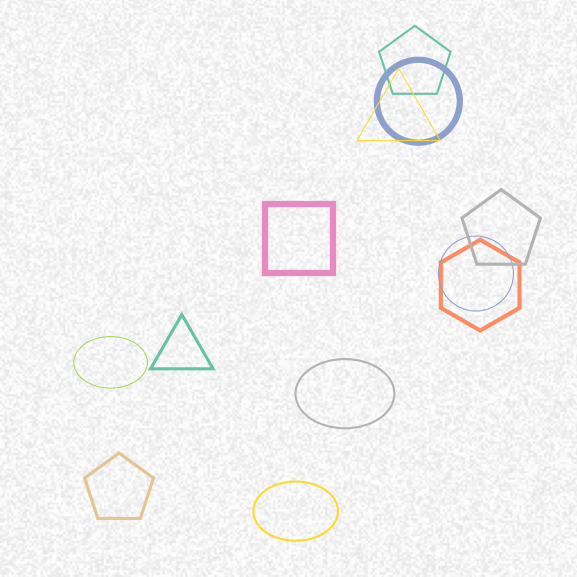[{"shape": "pentagon", "thickness": 1, "radius": 0.33, "center": [0.718, 0.889]}, {"shape": "triangle", "thickness": 1.5, "radius": 0.31, "center": [0.315, 0.392]}, {"shape": "hexagon", "thickness": 2, "radius": 0.39, "center": [0.831, 0.505]}, {"shape": "circle", "thickness": 3, "radius": 0.36, "center": [0.724, 0.824]}, {"shape": "circle", "thickness": 0.5, "radius": 0.32, "center": [0.824, 0.525]}, {"shape": "square", "thickness": 3, "radius": 0.3, "center": [0.518, 0.586]}, {"shape": "oval", "thickness": 0.5, "radius": 0.32, "center": [0.192, 0.372]}, {"shape": "triangle", "thickness": 0.5, "radius": 0.42, "center": [0.69, 0.797]}, {"shape": "oval", "thickness": 1, "radius": 0.37, "center": [0.512, 0.114]}, {"shape": "pentagon", "thickness": 1.5, "radius": 0.31, "center": [0.206, 0.152]}, {"shape": "oval", "thickness": 1, "radius": 0.43, "center": [0.597, 0.317]}, {"shape": "pentagon", "thickness": 1.5, "radius": 0.36, "center": [0.868, 0.599]}]